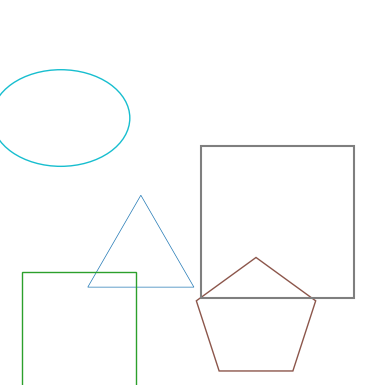[{"shape": "triangle", "thickness": 0.5, "radius": 0.8, "center": [0.366, 0.334]}, {"shape": "square", "thickness": 1, "radius": 0.74, "center": [0.206, 0.144]}, {"shape": "pentagon", "thickness": 1, "radius": 0.81, "center": [0.665, 0.168]}, {"shape": "square", "thickness": 1.5, "radius": 0.99, "center": [0.72, 0.423]}, {"shape": "oval", "thickness": 1, "radius": 0.9, "center": [0.158, 0.693]}]